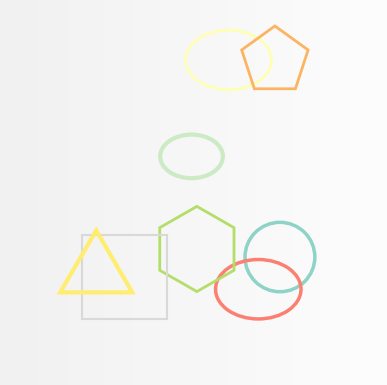[{"shape": "circle", "thickness": 2.5, "radius": 0.45, "center": [0.722, 0.332]}, {"shape": "oval", "thickness": 2, "radius": 0.55, "center": [0.59, 0.844]}, {"shape": "oval", "thickness": 2.5, "radius": 0.55, "center": [0.667, 0.249]}, {"shape": "pentagon", "thickness": 2, "radius": 0.45, "center": [0.709, 0.842]}, {"shape": "hexagon", "thickness": 2, "radius": 0.55, "center": [0.508, 0.353]}, {"shape": "square", "thickness": 1.5, "radius": 0.55, "center": [0.321, 0.28]}, {"shape": "oval", "thickness": 3, "radius": 0.4, "center": [0.494, 0.594]}, {"shape": "triangle", "thickness": 3, "radius": 0.54, "center": [0.248, 0.294]}]